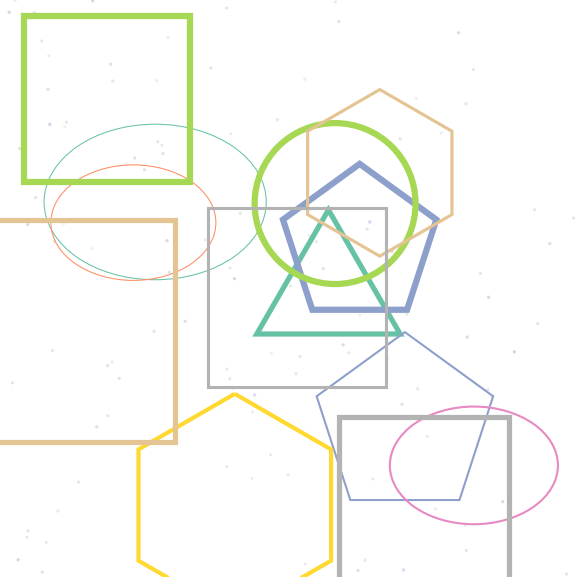[{"shape": "triangle", "thickness": 2.5, "radius": 0.72, "center": [0.569, 0.492]}, {"shape": "oval", "thickness": 0.5, "radius": 0.96, "center": [0.269, 0.649]}, {"shape": "oval", "thickness": 0.5, "radius": 0.71, "center": [0.231, 0.614]}, {"shape": "pentagon", "thickness": 1, "radius": 0.8, "center": [0.701, 0.263]}, {"shape": "pentagon", "thickness": 3, "radius": 0.7, "center": [0.623, 0.576]}, {"shape": "oval", "thickness": 1, "radius": 0.73, "center": [0.821, 0.193]}, {"shape": "circle", "thickness": 3, "radius": 0.7, "center": [0.58, 0.647]}, {"shape": "square", "thickness": 3, "radius": 0.72, "center": [0.186, 0.828]}, {"shape": "hexagon", "thickness": 2, "radius": 0.96, "center": [0.407, 0.125]}, {"shape": "square", "thickness": 2.5, "radius": 0.96, "center": [0.11, 0.427]}, {"shape": "hexagon", "thickness": 1.5, "radius": 0.72, "center": [0.658, 0.7]}, {"shape": "square", "thickness": 1.5, "radius": 0.77, "center": [0.514, 0.484]}, {"shape": "square", "thickness": 2.5, "radius": 0.74, "center": [0.734, 0.129]}]